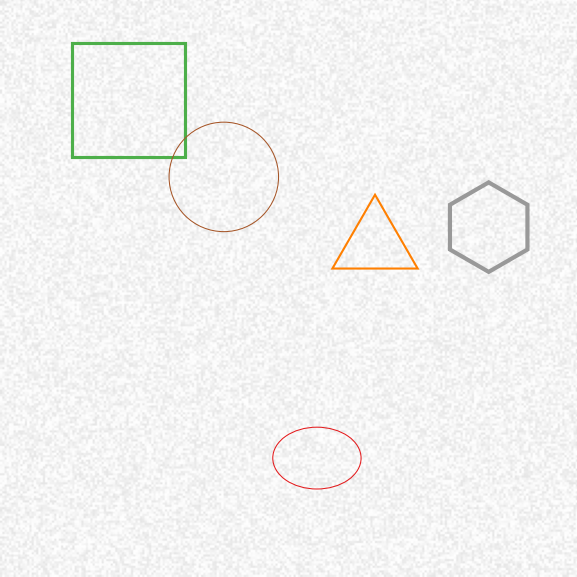[{"shape": "oval", "thickness": 0.5, "radius": 0.38, "center": [0.549, 0.206]}, {"shape": "square", "thickness": 1.5, "radius": 0.49, "center": [0.223, 0.826]}, {"shape": "triangle", "thickness": 1, "radius": 0.43, "center": [0.649, 0.577]}, {"shape": "circle", "thickness": 0.5, "radius": 0.47, "center": [0.388, 0.693]}, {"shape": "hexagon", "thickness": 2, "radius": 0.39, "center": [0.846, 0.606]}]